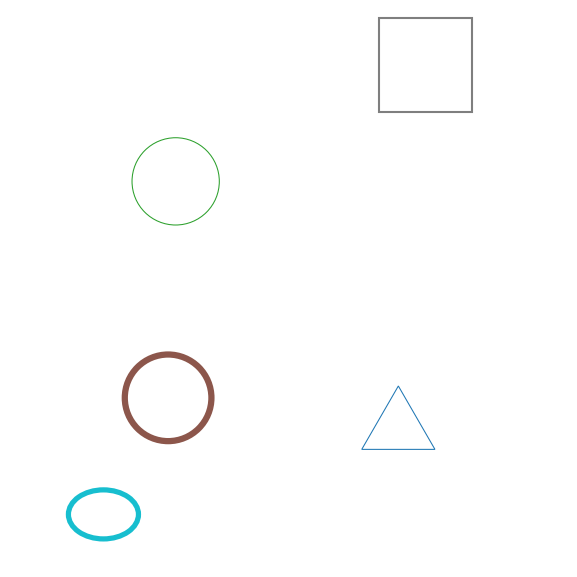[{"shape": "triangle", "thickness": 0.5, "radius": 0.37, "center": [0.69, 0.258]}, {"shape": "circle", "thickness": 0.5, "radius": 0.38, "center": [0.304, 0.685]}, {"shape": "circle", "thickness": 3, "radius": 0.38, "center": [0.291, 0.31]}, {"shape": "square", "thickness": 1, "radius": 0.4, "center": [0.737, 0.887]}, {"shape": "oval", "thickness": 2.5, "radius": 0.3, "center": [0.179, 0.108]}]